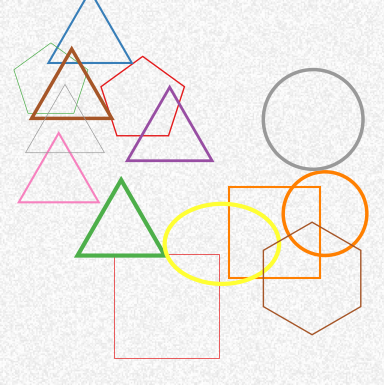[{"shape": "square", "thickness": 0.5, "radius": 0.68, "center": [0.433, 0.205]}, {"shape": "pentagon", "thickness": 1, "radius": 0.57, "center": [0.371, 0.74]}, {"shape": "triangle", "thickness": 1.5, "radius": 0.63, "center": [0.234, 0.899]}, {"shape": "triangle", "thickness": 3, "radius": 0.65, "center": [0.315, 0.402]}, {"shape": "pentagon", "thickness": 0.5, "radius": 0.51, "center": [0.132, 0.787]}, {"shape": "triangle", "thickness": 2, "radius": 0.64, "center": [0.441, 0.646]}, {"shape": "circle", "thickness": 2.5, "radius": 0.54, "center": [0.844, 0.445]}, {"shape": "square", "thickness": 1.5, "radius": 0.59, "center": [0.713, 0.396]}, {"shape": "oval", "thickness": 3, "radius": 0.74, "center": [0.576, 0.367]}, {"shape": "hexagon", "thickness": 1, "radius": 0.73, "center": [0.811, 0.277]}, {"shape": "triangle", "thickness": 2.5, "radius": 0.6, "center": [0.186, 0.753]}, {"shape": "triangle", "thickness": 1.5, "radius": 0.6, "center": [0.153, 0.535]}, {"shape": "triangle", "thickness": 0.5, "radius": 0.59, "center": [0.169, 0.663]}, {"shape": "circle", "thickness": 2.5, "radius": 0.65, "center": [0.813, 0.69]}]